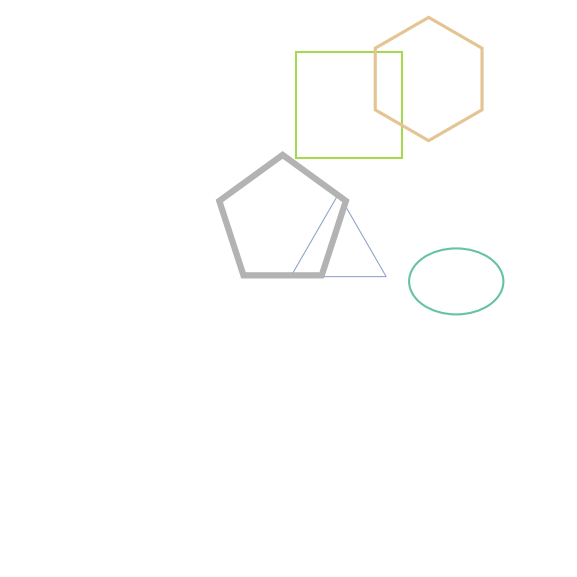[{"shape": "oval", "thickness": 1, "radius": 0.41, "center": [0.79, 0.512]}, {"shape": "triangle", "thickness": 0.5, "radius": 0.48, "center": [0.586, 0.568]}, {"shape": "square", "thickness": 1, "radius": 0.46, "center": [0.604, 0.817]}, {"shape": "hexagon", "thickness": 1.5, "radius": 0.53, "center": [0.742, 0.862]}, {"shape": "pentagon", "thickness": 3, "radius": 0.58, "center": [0.489, 0.616]}]